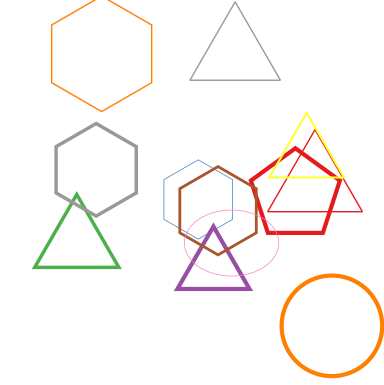[{"shape": "pentagon", "thickness": 3, "radius": 0.61, "center": [0.767, 0.493]}, {"shape": "triangle", "thickness": 1, "radius": 0.71, "center": [0.818, 0.521]}, {"shape": "hexagon", "thickness": 0.5, "radius": 0.52, "center": [0.515, 0.482]}, {"shape": "triangle", "thickness": 2.5, "radius": 0.63, "center": [0.199, 0.369]}, {"shape": "triangle", "thickness": 3, "radius": 0.54, "center": [0.554, 0.304]}, {"shape": "circle", "thickness": 3, "radius": 0.65, "center": [0.862, 0.154]}, {"shape": "hexagon", "thickness": 1, "radius": 0.75, "center": [0.264, 0.86]}, {"shape": "triangle", "thickness": 1.5, "radius": 0.56, "center": [0.797, 0.595]}, {"shape": "hexagon", "thickness": 2, "radius": 0.57, "center": [0.566, 0.453]}, {"shape": "oval", "thickness": 0.5, "radius": 0.61, "center": [0.602, 0.369]}, {"shape": "triangle", "thickness": 1, "radius": 0.68, "center": [0.611, 0.859]}, {"shape": "hexagon", "thickness": 2.5, "radius": 0.6, "center": [0.25, 0.559]}]